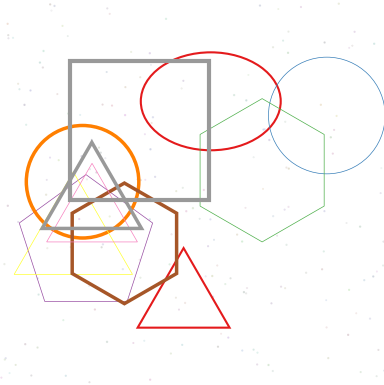[{"shape": "oval", "thickness": 1.5, "radius": 0.91, "center": [0.547, 0.737]}, {"shape": "triangle", "thickness": 1.5, "radius": 0.69, "center": [0.477, 0.218]}, {"shape": "circle", "thickness": 0.5, "radius": 0.76, "center": [0.849, 0.7]}, {"shape": "hexagon", "thickness": 0.5, "radius": 0.93, "center": [0.681, 0.558]}, {"shape": "pentagon", "thickness": 0.5, "radius": 0.91, "center": [0.223, 0.364]}, {"shape": "circle", "thickness": 2.5, "radius": 0.73, "center": [0.214, 0.528]}, {"shape": "triangle", "thickness": 0.5, "radius": 0.89, "center": [0.19, 0.376]}, {"shape": "hexagon", "thickness": 2.5, "radius": 0.78, "center": [0.323, 0.368]}, {"shape": "triangle", "thickness": 0.5, "radius": 0.68, "center": [0.239, 0.44]}, {"shape": "triangle", "thickness": 2.5, "radius": 0.74, "center": [0.239, 0.481]}, {"shape": "square", "thickness": 3, "radius": 0.9, "center": [0.362, 0.661]}]